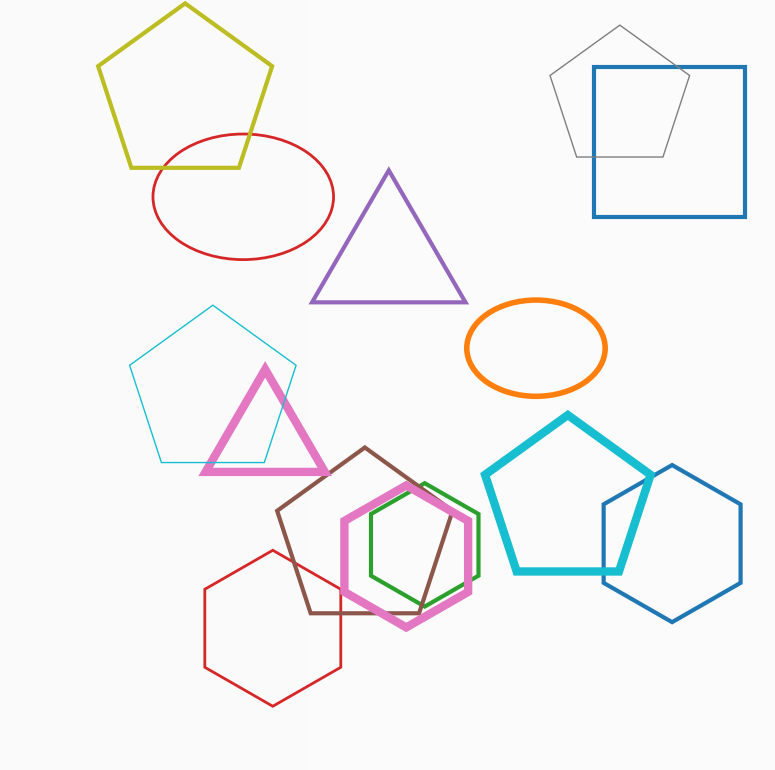[{"shape": "square", "thickness": 1.5, "radius": 0.49, "center": [0.863, 0.816]}, {"shape": "hexagon", "thickness": 1.5, "radius": 0.51, "center": [0.867, 0.294]}, {"shape": "oval", "thickness": 2, "radius": 0.45, "center": [0.692, 0.548]}, {"shape": "hexagon", "thickness": 1.5, "radius": 0.4, "center": [0.548, 0.292]}, {"shape": "hexagon", "thickness": 1, "radius": 0.51, "center": [0.352, 0.184]}, {"shape": "oval", "thickness": 1, "radius": 0.58, "center": [0.314, 0.744]}, {"shape": "triangle", "thickness": 1.5, "radius": 0.57, "center": [0.502, 0.665]}, {"shape": "pentagon", "thickness": 1.5, "radius": 0.6, "center": [0.471, 0.3]}, {"shape": "hexagon", "thickness": 3, "radius": 0.46, "center": [0.524, 0.277]}, {"shape": "triangle", "thickness": 3, "radius": 0.44, "center": [0.342, 0.432]}, {"shape": "pentagon", "thickness": 0.5, "radius": 0.47, "center": [0.8, 0.873]}, {"shape": "pentagon", "thickness": 1.5, "radius": 0.59, "center": [0.239, 0.878]}, {"shape": "pentagon", "thickness": 0.5, "radius": 0.56, "center": [0.275, 0.491]}, {"shape": "pentagon", "thickness": 3, "radius": 0.56, "center": [0.733, 0.349]}]